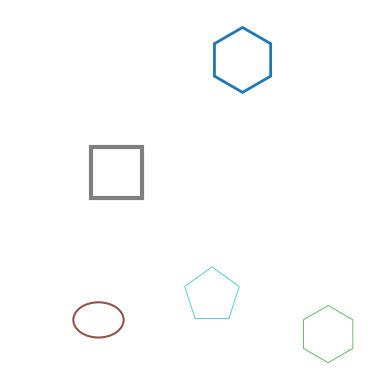[{"shape": "hexagon", "thickness": 2, "radius": 0.42, "center": [0.63, 0.844]}, {"shape": "hexagon", "thickness": 0.5, "radius": 0.37, "center": [0.852, 0.132]}, {"shape": "oval", "thickness": 1.5, "radius": 0.33, "center": [0.256, 0.169]}, {"shape": "square", "thickness": 3, "radius": 0.33, "center": [0.302, 0.552]}, {"shape": "pentagon", "thickness": 0.5, "radius": 0.37, "center": [0.551, 0.233]}]